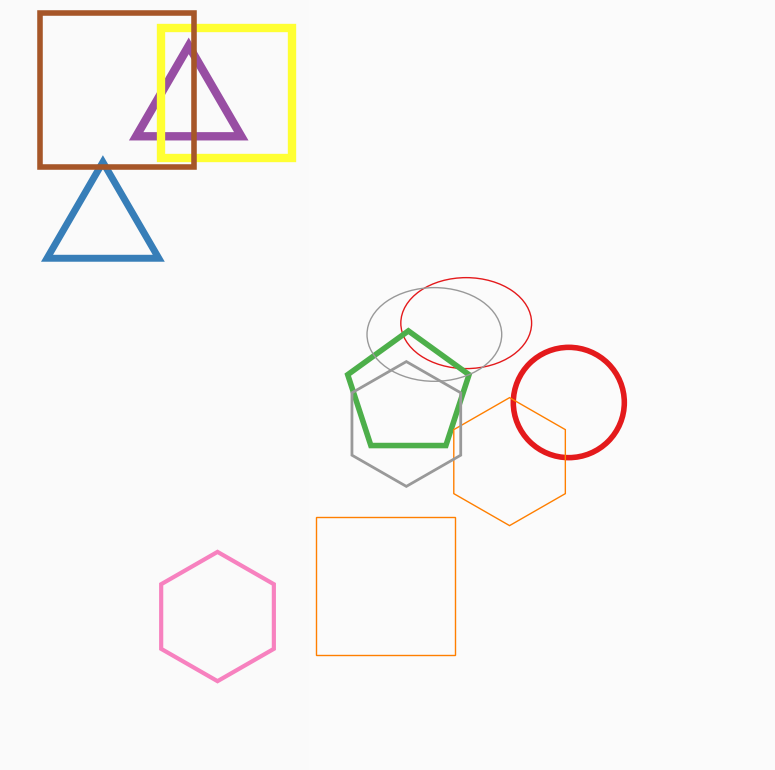[{"shape": "circle", "thickness": 2, "radius": 0.36, "center": [0.734, 0.477]}, {"shape": "oval", "thickness": 0.5, "radius": 0.42, "center": [0.602, 0.58]}, {"shape": "triangle", "thickness": 2.5, "radius": 0.42, "center": [0.133, 0.706]}, {"shape": "pentagon", "thickness": 2, "radius": 0.41, "center": [0.527, 0.488]}, {"shape": "triangle", "thickness": 3, "radius": 0.39, "center": [0.243, 0.862]}, {"shape": "hexagon", "thickness": 0.5, "radius": 0.42, "center": [0.658, 0.4]}, {"shape": "square", "thickness": 0.5, "radius": 0.45, "center": [0.497, 0.239]}, {"shape": "square", "thickness": 3, "radius": 0.42, "center": [0.293, 0.88]}, {"shape": "square", "thickness": 2, "radius": 0.5, "center": [0.151, 0.883]}, {"shape": "hexagon", "thickness": 1.5, "radius": 0.42, "center": [0.281, 0.199]}, {"shape": "hexagon", "thickness": 1, "radius": 0.41, "center": [0.524, 0.449]}, {"shape": "oval", "thickness": 0.5, "radius": 0.43, "center": [0.56, 0.566]}]